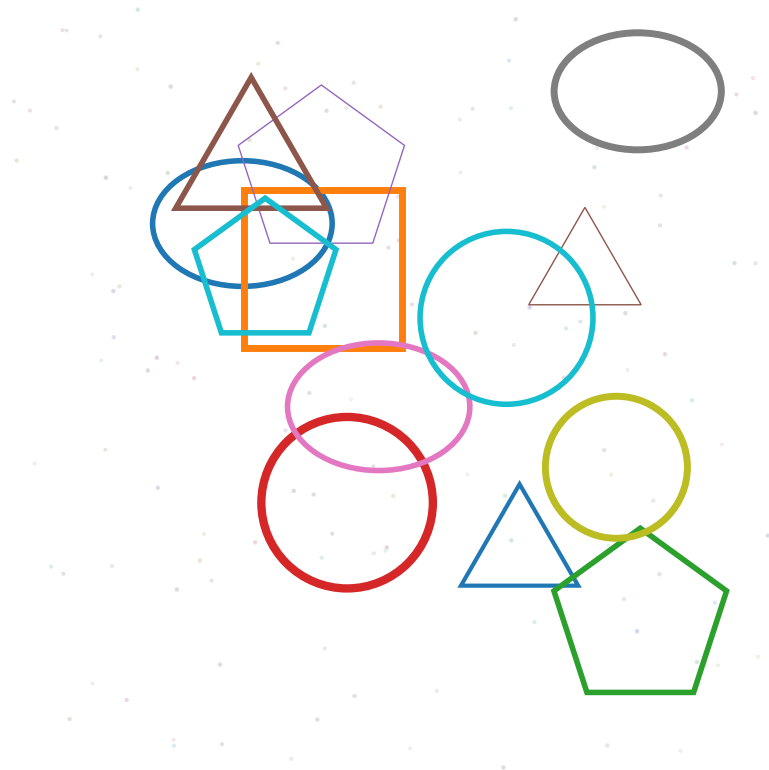[{"shape": "triangle", "thickness": 1.5, "radius": 0.44, "center": [0.675, 0.283]}, {"shape": "oval", "thickness": 2, "radius": 0.58, "center": [0.315, 0.71]}, {"shape": "square", "thickness": 2.5, "radius": 0.51, "center": [0.419, 0.65]}, {"shape": "pentagon", "thickness": 2, "radius": 0.59, "center": [0.832, 0.196]}, {"shape": "circle", "thickness": 3, "radius": 0.56, "center": [0.451, 0.347]}, {"shape": "pentagon", "thickness": 0.5, "radius": 0.57, "center": [0.417, 0.776]}, {"shape": "triangle", "thickness": 2, "radius": 0.57, "center": [0.326, 0.786]}, {"shape": "triangle", "thickness": 0.5, "radius": 0.42, "center": [0.76, 0.646]}, {"shape": "oval", "thickness": 2, "radius": 0.59, "center": [0.492, 0.472]}, {"shape": "oval", "thickness": 2.5, "radius": 0.54, "center": [0.828, 0.881]}, {"shape": "circle", "thickness": 2.5, "radius": 0.46, "center": [0.801, 0.393]}, {"shape": "pentagon", "thickness": 2, "radius": 0.48, "center": [0.344, 0.646]}, {"shape": "circle", "thickness": 2, "radius": 0.56, "center": [0.658, 0.587]}]